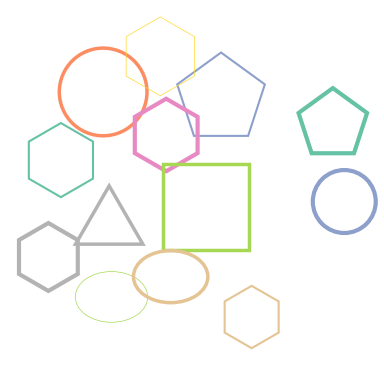[{"shape": "hexagon", "thickness": 1.5, "radius": 0.48, "center": [0.158, 0.584]}, {"shape": "pentagon", "thickness": 3, "radius": 0.47, "center": [0.864, 0.678]}, {"shape": "circle", "thickness": 2.5, "radius": 0.57, "center": [0.268, 0.761]}, {"shape": "circle", "thickness": 3, "radius": 0.41, "center": [0.894, 0.477]}, {"shape": "pentagon", "thickness": 1.5, "radius": 0.6, "center": [0.574, 0.744]}, {"shape": "hexagon", "thickness": 3, "radius": 0.47, "center": [0.432, 0.649]}, {"shape": "square", "thickness": 2.5, "radius": 0.56, "center": [0.536, 0.461]}, {"shape": "oval", "thickness": 0.5, "radius": 0.47, "center": [0.29, 0.229]}, {"shape": "hexagon", "thickness": 0.5, "radius": 0.51, "center": [0.416, 0.854]}, {"shape": "hexagon", "thickness": 1.5, "radius": 0.4, "center": [0.654, 0.177]}, {"shape": "oval", "thickness": 2.5, "radius": 0.48, "center": [0.443, 0.281]}, {"shape": "hexagon", "thickness": 3, "radius": 0.44, "center": [0.126, 0.332]}, {"shape": "triangle", "thickness": 2.5, "radius": 0.5, "center": [0.284, 0.416]}]